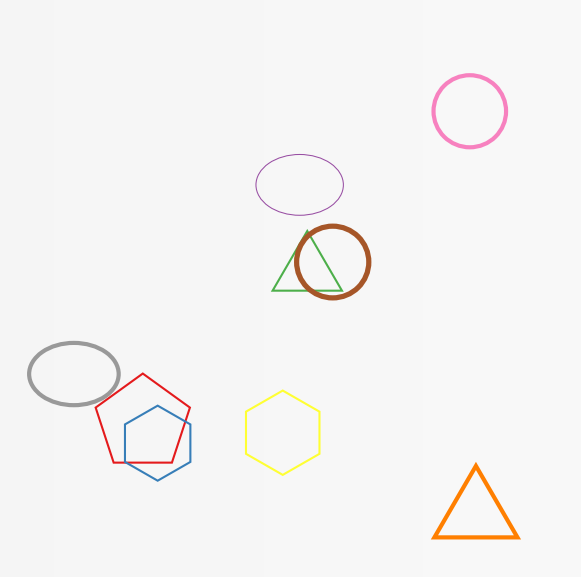[{"shape": "pentagon", "thickness": 1, "radius": 0.43, "center": [0.246, 0.267]}, {"shape": "hexagon", "thickness": 1, "radius": 0.32, "center": [0.271, 0.232]}, {"shape": "triangle", "thickness": 1, "radius": 0.34, "center": [0.529, 0.53]}, {"shape": "oval", "thickness": 0.5, "radius": 0.38, "center": [0.516, 0.679]}, {"shape": "triangle", "thickness": 2, "radius": 0.41, "center": [0.819, 0.11]}, {"shape": "hexagon", "thickness": 1, "radius": 0.36, "center": [0.486, 0.25]}, {"shape": "circle", "thickness": 2.5, "radius": 0.31, "center": [0.572, 0.545]}, {"shape": "circle", "thickness": 2, "radius": 0.31, "center": [0.808, 0.806]}, {"shape": "oval", "thickness": 2, "radius": 0.39, "center": [0.127, 0.351]}]